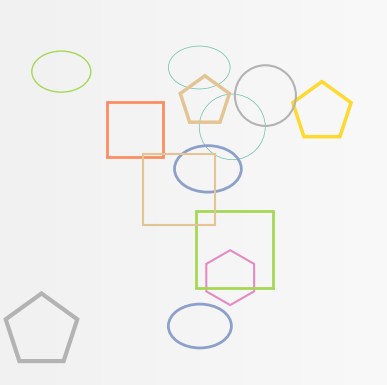[{"shape": "oval", "thickness": 0.5, "radius": 0.4, "center": [0.514, 0.825]}, {"shape": "circle", "thickness": 0.5, "radius": 0.43, "center": [0.599, 0.67]}, {"shape": "square", "thickness": 2, "radius": 0.36, "center": [0.348, 0.664]}, {"shape": "oval", "thickness": 2, "radius": 0.41, "center": [0.516, 0.153]}, {"shape": "oval", "thickness": 2, "radius": 0.43, "center": [0.537, 0.561]}, {"shape": "hexagon", "thickness": 1.5, "radius": 0.36, "center": [0.594, 0.279]}, {"shape": "square", "thickness": 2, "radius": 0.5, "center": [0.606, 0.352]}, {"shape": "oval", "thickness": 1, "radius": 0.38, "center": [0.158, 0.814]}, {"shape": "pentagon", "thickness": 2.5, "radius": 0.4, "center": [0.831, 0.709]}, {"shape": "pentagon", "thickness": 2.5, "radius": 0.33, "center": [0.529, 0.737]}, {"shape": "square", "thickness": 1.5, "radius": 0.47, "center": [0.463, 0.508]}, {"shape": "pentagon", "thickness": 3, "radius": 0.49, "center": [0.107, 0.141]}, {"shape": "circle", "thickness": 1.5, "radius": 0.39, "center": [0.685, 0.752]}]